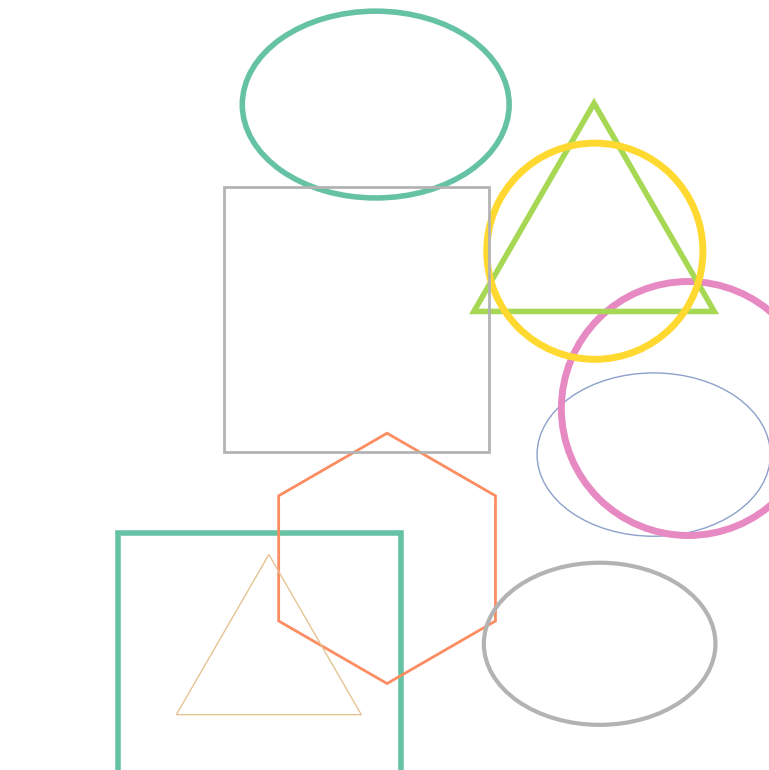[{"shape": "square", "thickness": 2, "radius": 0.92, "center": [0.337, 0.123]}, {"shape": "oval", "thickness": 2, "radius": 0.87, "center": [0.488, 0.864]}, {"shape": "hexagon", "thickness": 1, "radius": 0.81, "center": [0.503, 0.275]}, {"shape": "oval", "thickness": 0.5, "radius": 0.76, "center": [0.849, 0.41]}, {"shape": "circle", "thickness": 2.5, "radius": 0.82, "center": [0.894, 0.469]}, {"shape": "triangle", "thickness": 2, "radius": 0.9, "center": [0.772, 0.686]}, {"shape": "circle", "thickness": 2.5, "radius": 0.7, "center": [0.772, 0.674]}, {"shape": "triangle", "thickness": 0.5, "radius": 0.69, "center": [0.349, 0.141]}, {"shape": "oval", "thickness": 1.5, "radius": 0.75, "center": [0.779, 0.164]}, {"shape": "square", "thickness": 1, "radius": 0.86, "center": [0.463, 0.585]}]